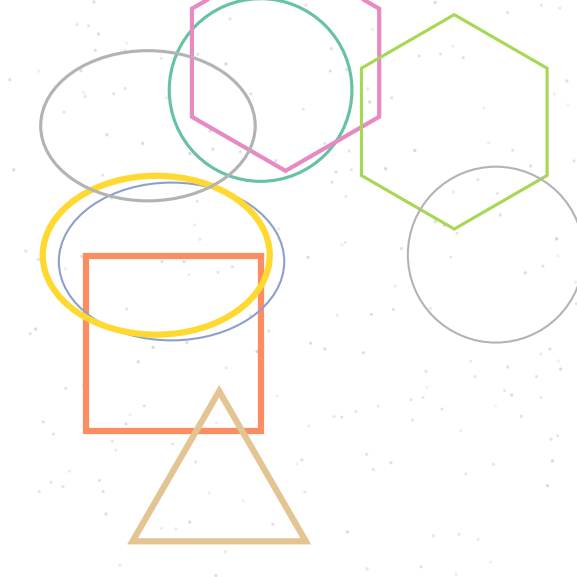[{"shape": "circle", "thickness": 1.5, "radius": 0.79, "center": [0.451, 0.843]}, {"shape": "square", "thickness": 3, "radius": 0.76, "center": [0.301, 0.404]}, {"shape": "oval", "thickness": 1, "radius": 0.98, "center": [0.297, 0.546]}, {"shape": "hexagon", "thickness": 2, "radius": 0.94, "center": [0.494, 0.89]}, {"shape": "hexagon", "thickness": 1.5, "radius": 0.93, "center": [0.787, 0.788]}, {"shape": "oval", "thickness": 3, "radius": 0.98, "center": [0.271, 0.557]}, {"shape": "triangle", "thickness": 3, "radius": 0.87, "center": [0.38, 0.148]}, {"shape": "oval", "thickness": 1.5, "radius": 0.93, "center": [0.256, 0.781]}, {"shape": "circle", "thickness": 1, "radius": 0.76, "center": [0.859, 0.558]}]